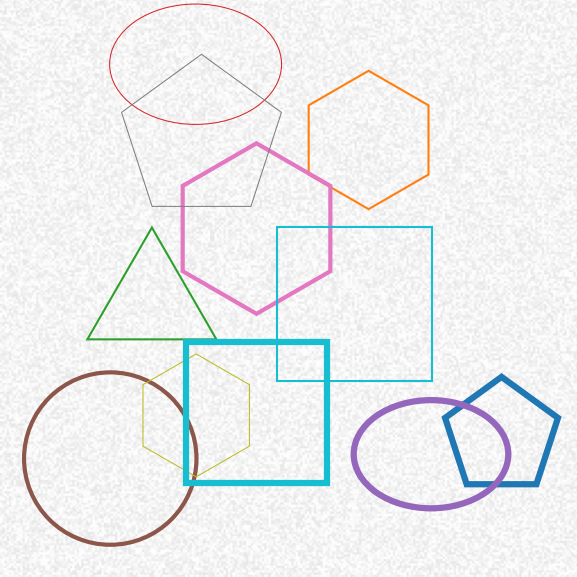[{"shape": "pentagon", "thickness": 3, "radius": 0.51, "center": [0.868, 0.244]}, {"shape": "hexagon", "thickness": 1, "radius": 0.6, "center": [0.638, 0.757]}, {"shape": "triangle", "thickness": 1, "radius": 0.65, "center": [0.263, 0.476]}, {"shape": "oval", "thickness": 0.5, "radius": 0.74, "center": [0.339, 0.888]}, {"shape": "oval", "thickness": 3, "radius": 0.67, "center": [0.746, 0.213]}, {"shape": "circle", "thickness": 2, "radius": 0.75, "center": [0.191, 0.205]}, {"shape": "hexagon", "thickness": 2, "radius": 0.74, "center": [0.444, 0.603]}, {"shape": "pentagon", "thickness": 0.5, "radius": 0.73, "center": [0.349, 0.76]}, {"shape": "hexagon", "thickness": 0.5, "radius": 0.53, "center": [0.34, 0.28]}, {"shape": "square", "thickness": 1, "radius": 0.67, "center": [0.614, 0.473]}, {"shape": "square", "thickness": 3, "radius": 0.61, "center": [0.445, 0.285]}]